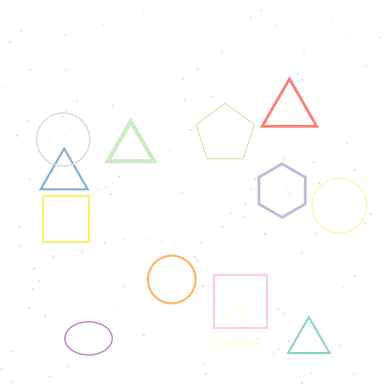[{"shape": "triangle", "thickness": 1.5, "radius": 0.31, "center": [0.802, 0.114]}, {"shape": "triangle", "thickness": 0.5, "radius": 0.35, "center": [0.616, 0.142]}, {"shape": "hexagon", "thickness": 2, "radius": 0.35, "center": [0.733, 0.505]}, {"shape": "triangle", "thickness": 2, "radius": 0.41, "center": [0.752, 0.713]}, {"shape": "triangle", "thickness": 1.5, "radius": 0.35, "center": [0.167, 0.543]}, {"shape": "circle", "thickness": 1.5, "radius": 0.31, "center": [0.446, 0.274]}, {"shape": "pentagon", "thickness": 0.5, "radius": 0.4, "center": [0.585, 0.652]}, {"shape": "square", "thickness": 1.5, "radius": 0.35, "center": [0.625, 0.216]}, {"shape": "circle", "thickness": 1, "radius": 0.35, "center": [0.164, 0.638]}, {"shape": "oval", "thickness": 1, "radius": 0.31, "center": [0.23, 0.121]}, {"shape": "triangle", "thickness": 3, "radius": 0.35, "center": [0.34, 0.616]}, {"shape": "circle", "thickness": 0.5, "radius": 0.35, "center": [0.881, 0.466]}, {"shape": "square", "thickness": 1.5, "radius": 0.3, "center": [0.171, 0.43]}]